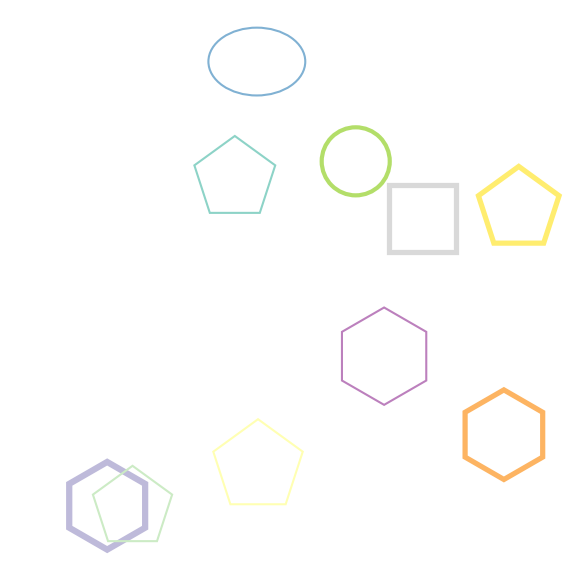[{"shape": "pentagon", "thickness": 1, "radius": 0.37, "center": [0.407, 0.69]}, {"shape": "pentagon", "thickness": 1, "radius": 0.41, "center": [0.447, 0.192]}, {"shape": "hexagon", "thickness": 3, "radius": 0.38, "center": [0.186, 0.123]}, {"shape": "oval", "thickness": 1, "radius": 0.42, "center": [0.445, 0.893]}, {"shape": "hexagon", "thickness": 2.5, "radius": 0.39, "center": [0.873, 0.246]}, {"shape": "circle", "thickness": 2, "radius": 0.29, "center": [0.616, 0.72]}, {"shape": "square", "thickness": 2.5, "radius": 0.29, "center": [0.732, 0.62]}, {"shape": "hexagon", "thickness": 1, "radius": 0.42, "center": [0.665, 0.382]}, {"shape": "pentagon", "thickness": 1, "radius": 0.36, "center": [0.229, 0.12]}, {"shape": "pentagon", "thickness": 2.5, "radius": 0.37, "center": [0.898, 0.638]}]